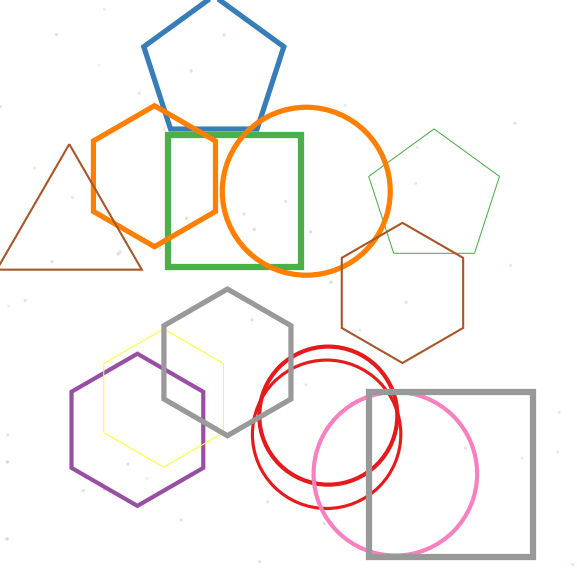[{"shape": "circle", "thickness": 1.5, "radius": 0.64, "center": [0.566, 0.247]}, {"shape": "circle", "thickness": 2, "radius": 0.6, "center": [0.568, 0.279]}, {"shape": "pentagon", "thickness": 2.5, "radius": 0.64, "center": [0.37, 0.879]}, {"shape": "square", "thickness": 3, "radius": 0.57, "center": [0.406, 0.651]}, {"shape": "pentagon", "thickness": 0.5, "radius": 0.6, "center": [0.752, 0.657]}, {"shape": "hexagon", "thickness": 2, "radius": 0.66, "center": [0.238, 0.255]}, {"shape": "hexagon", "thickness": 2.5, "radius": 0.61, "center": [0.267, 0.694]}, {"shape": "circle", "thickness": 2.5, "radius": 0.73, "center": [0.53, 0.668]}, {"shape": "hexagon", "thickness": 0.5, "radius": 0.6, "center": [0.283, 0.31]}, {"shape": "triangle", "thickness": 1, "radius": 0.72, "center": [0.12, 0.605]}, {"shape": "hexagon", "thickness": 1, "radius": 0.61, "center": [0.697, 0.492]}, {"shape": "circle", "thickness": 2, "radius": 0.71, "center": [0.685, 0.179]}, {"shape": "hexagon", "thickness": 2.5, "radius": 0.63, "center": [0.394, 0.372]}, {"shape": "square", "thickness": 3, "radius": 0.71, "center": [0.781, 0.178]}]